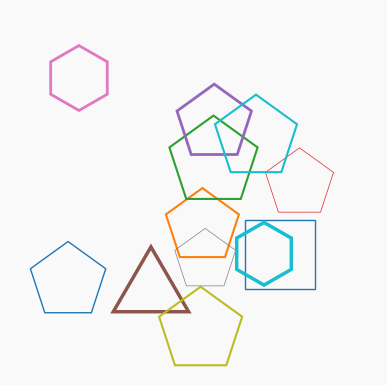[{"shape": "square", "thickness": 1, "radius": 0.45, "center": [0.722, 0.338]}, {"shape": "pentagon", "thickness": 1, "radius": 0.51, "center": [0.176, 0.27]}, {"shape": "pentagon", "thickness": 1.5, "radius": 0.5, "center": [0.522, 0.412]}, {"shape": "pentagon", "thickness": 1.5, "radius": 0.6, "center": [0.551, 0.58]}, {"shape": "pentagon", "thickness": 0.5, "radius": 0.46, "center": [0.773, 0.524]}, {"shape": "pentagon", "thickness": 2, "radius": 0.51, "center": [0.553, 0.68]}, {"shape": "triangle", "thickness": 2.5, "radius": 0.56, "center": [0.39, 0.246]}, {"shape": "hexagon", "thickness": 2, "radius": 0.42, "center": [0.204, 0.797]}, {"shape": "pentagon", "thickness": 0.5, "radius": 0.41, "center": [0.53, 0.324]}, {"shape": "pentagon", "thickness": 1.5, "radius": 0.56, "center": [0.518, 0.143]}, {"shape": "pentagon", "thickness": 1.5, "radius": 0.56, "center": [0.661, 0.643]}, {"shape": "hexagon", "thickness": 2.5, "radius": 0.41, "center": [0.681, 0.341]}]